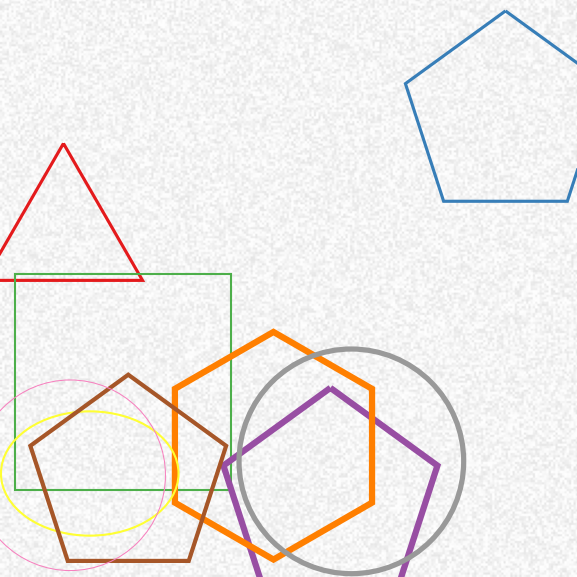[{"shape": "triangle", "thickness": 1.5, "radius": 0.79, "center": [0.11, 0.593]}, {"shape": "pentagon", "thickness": 1.5, "radius": 0.91, "center": [0.875, 0.798]}, {"shape": "square", "thickness": 1, "radius": 0.94, "center": [0.213, 0.338]}, {"shape": "pentagon", "thickness": 3, "radius": 0.97, "center": [0.572, 0.133]}, {"shape": "hexagon", "thickness": 3, "radius": 0.99, "center": [0.474, 0.227]}, {"shape": "oval", "thickness": 1, "radius": 0.77, "center": [0.155, 0.179]}, {"shape": "pentagon", "thickness": 2, "radius": 0.89, "center": [0.222, 0.172]}, {"shape": "circle", "thickness": 0.5, "radius": 0.83, "center": [0.122, 0.176]}, {"shape": "circle", "thickness": 2.5, "radius": 0.97, "center": [0.608, 0.2]}]